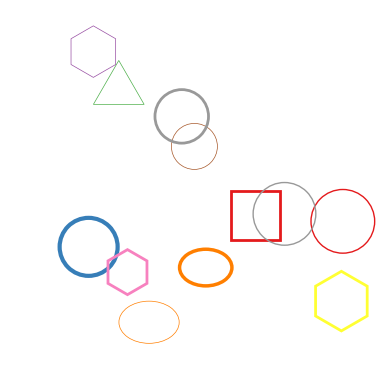[{"shape": "square", "thickness": 2, "radius": 0.32, "center": [0.663, 0.44]}, {"shape": "circle", "thickness": 1, "radius": 0.41, "center": [0.89, 0.425]}, {"shape": "circle", "thickness": 3, "radius": 0.38, "center": [0.23, 0.359]}, {"shape": "triangle", "thickness": 0.5, "radius": 0.38, "center": [0.308, 0.767]}, {"shape": "hexagon", "thickness": 0.5, "radius": 0.33, "center": [0.242, 0.866]}, {"shape": "oval", "thickness": 0.5, "radius": 0.39, "center": [0.387, 0.163]}, {"shape": "oval", "thickness": 2.5, "radius": 0.34, "center": [0.534, 0.305]}, {"shape": "hexagon", "thickness": 2, "radius": 0.39, "center": [0.887, 0.218]}, {"shape": "circle", "thickness": 0.5, "radius": 0.3, "center": [0.505, 0.62]}, {"shape": "hexagon", "thickness": 2, "radius": 0.29, "center": [0.331, 0.293]}, {"shape": "circle", "thickness": 1, "radius": 0.41, "center": [0.739, 0.445]}, {"shape": "circle", "thickness": 2, "radius": 0.35, "center": [0.472, 0.698]}]